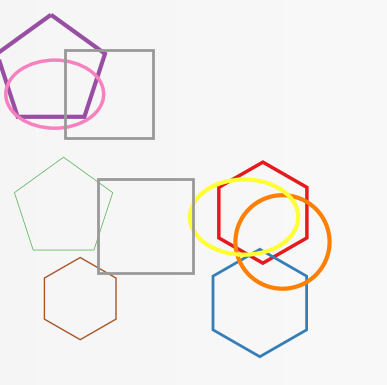[{"shape": "hexagon", "thickness": 2.5, "radius": 0.66, "center": [0.678, 0.448]}, {"shape": "hexagon", "thickness": 2, "radius": 0.7, "center": [0.67, 0.213]}, {"shape": "pentagon", "thickness": 0.5, "radius": 0.67, "center": [0.164, 0.458]}, {"shape": "pentagon", "thickness": 3, "radius": 0.73, "center": [0.132, 0.815]}, {"shape": "circle", "thickness": 3, "radius": 0.61, "center": [0.729, 0.372]}, {"shape": "oval", "thickness": 3, "radius": 0.7, "center": [0.63, 0.436]}, {"shape": "hexagon", "thickness": 1, "radius": 0.53, "center": [0.207, 0.224]}, {"shape": "oval", "thickness": 2.5, "radius": 0.63, "center": [0.141, 0.755]}, {"shape": "square", "thickness": 2, "radius": 0.57, "center": [0.281, 0.755]}, {"shape": "square", "thickness": 2, "radius": 0.61, "center": [0.376, 0.414]}]